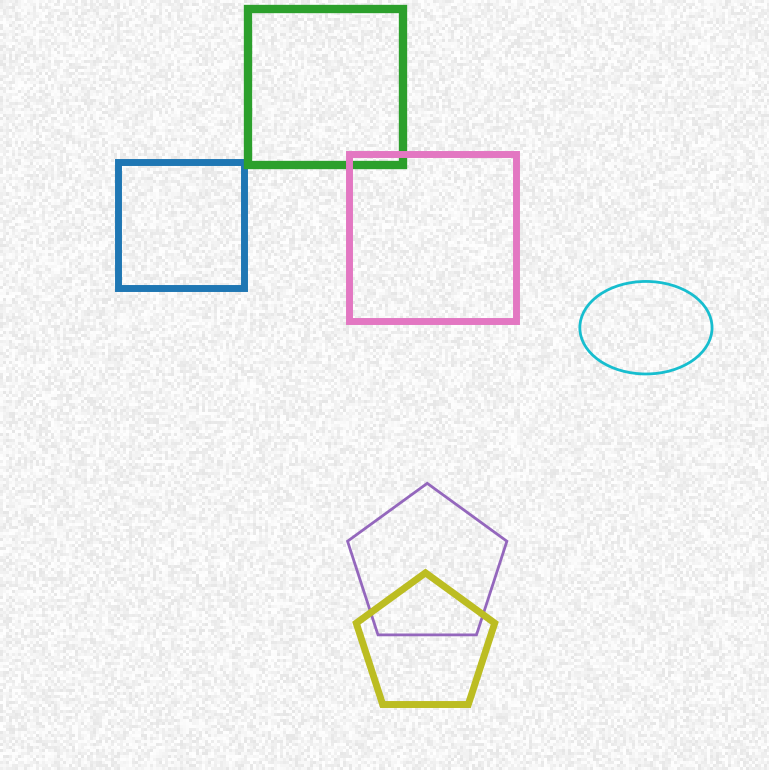[{"shape": "square", "thickness": 2.5, "radius": 0.41, "center": [0.235, 0.707]}, {"shape": "square", "thickness": 3, "radius": 0.5, "center": [0.423, 0.887]}, {"shape": "pentagon", "thickness": 1, "radius": 0.54, "center": [0.555, 0.263]}, {"shape": "square", "thickness": 2.5, "radius": 0.54, "center": [0.561, 0.692]}, {"shape": "pentagon", "thickness": 2.5, "radius": 0.47, "center": [0.553, 0.162]}, {"shape": "oval", "thickness": 1, "radius": 0.43, "center": [0.839, 0.574]}]